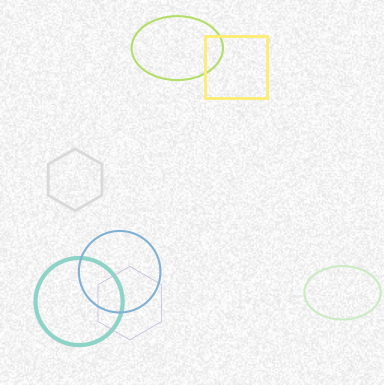[{"shape": "circle", "thickness": 3, "radius": 0.57, "center": [0.205, 0.217]}, {"shape": "hexagon", "thickness": 0.5, "radius": 0.48, "center": [0.337, 0.213]}, {"shape": "circle", "thickness": 1.5, "radius": 0.53, "center": [0.311, 0.294]}, {"shape": "oval", "thickness": 1.5, "radius": 0.59, "center": [0.46, 0.875]}, {"shape": "hexagon", "thickness": 2, "radius": 0.4, "center": [0.195, 0.533]}, {"shape": "oval", "thickness": 1.5, "radius": 0.5, "center": [0.89, 0.24]}, {"shape": "square", "thickness": 2, "radius": 0.4, "center": [0.613, 0.827]}]